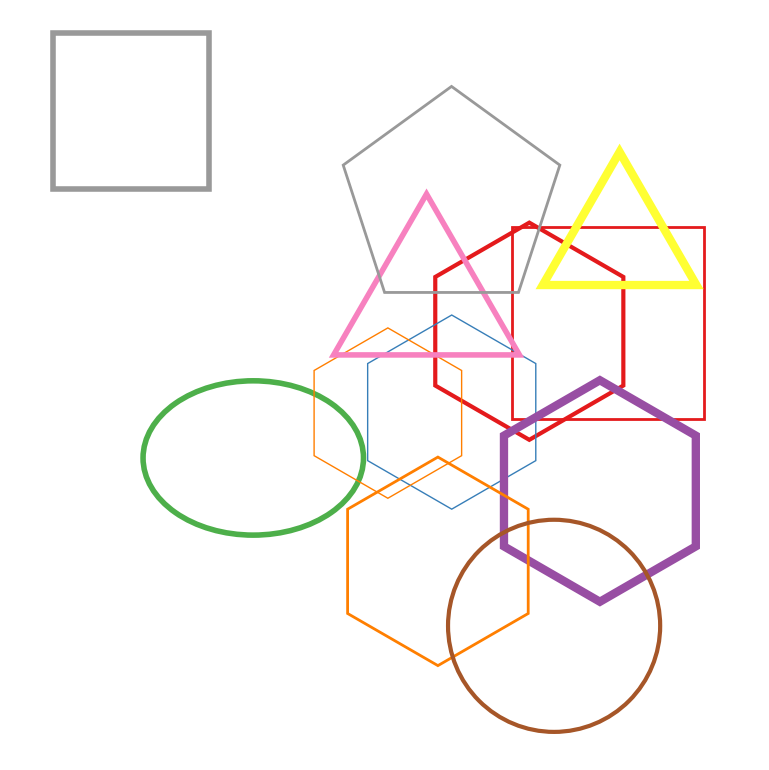[{"shape": "square", "thickness": 1, "radius": 0.63, "center": [0.79, 0.58]}, {"shape": "hexagon", "thickness": 1.5, "radius": 0.71, "center": [0.687, 0.57]}, {"shape": "hexagon", "thickness": 0.5, "radius": 0.63, "center": [0.587, 0.465]}, {"shape": "oval", "thickness": 2, "radius": 0.72, "center": [0.329, 0.405]}, {"shape": "hexagon", "thickness": 3, "radius": 0.72, "center": [0.779, 0.362]}, {"shape": "hexagon", "thickness": 0.5, "radius": 0.55, "center": [0.504, 0.464]}, {"shape": "hexagon", "thickness": 1, "radius": 0.68, "center": [0.569, 0.271]}, {"shape": "triangle", "thickness": 3, "radius": 0.58, "center": [0.805, 0.687]}, {"shape": "circle", "thickness": 1.5, "radius": 0.69, "center": [0.72, 0.187]}, {"shape": "triangle", "thickness": 2, "radius": 0.7, "center": [0.554, 0.609]}, {"shape": "pentagon", "thickness": 1, "radius": 0.74, "center": [0.586, 0.74]}, {"shape": "square", "thickness": 2, "radius": 0.51, "center": [0.17, 0.856]}]